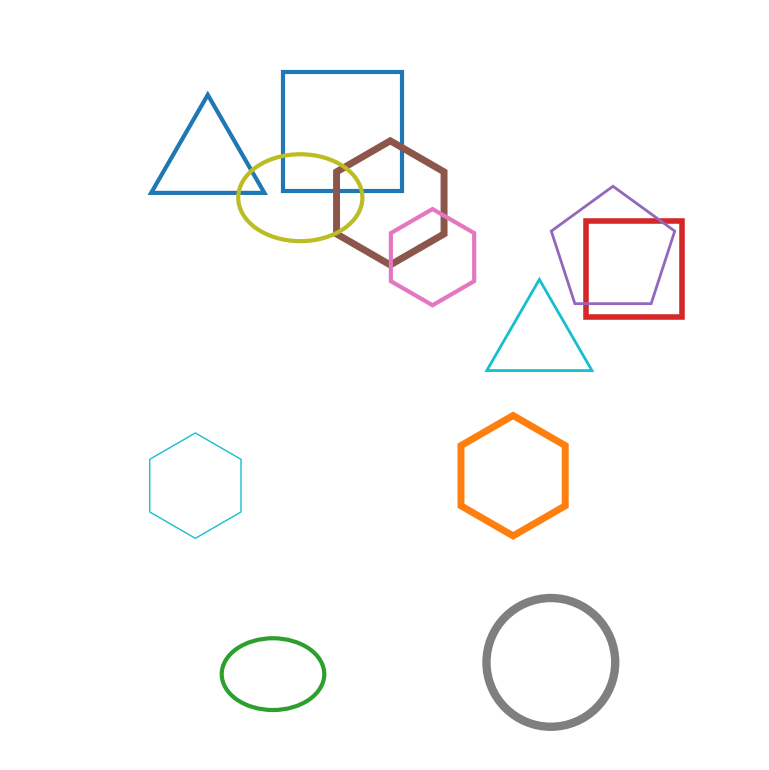[{"shape": "square", "thickness": 1.5, "radius": 0.39, "center": [0.445, 0.83]}, {"shape": "triangle", "thickness": 1.5, "radius": 0.42, "center": [0.27, 0.792]}, {"shape": "hexagon", "thickness": 2.5, "radius": 0.39, "center": [0.666, 0.382]}, {"shape": "oval", "thickness": 1.5, "radius": 0.33, "center": [0.355, 0.124]}, {"shape": "square", "thickness": 2, "radius": 0.31, "center": [0.823, 0.651]}, {"shape": "pentagon", "thickness": 1, "radius": 0.42, "center": [0.796, 0.674]}, {"shape": "hexagon", "thickness": 2.5, "radius": 0.4, "center": [0.507, 0.737]}, {"shape": "hexagon", "thickness": 1.5, "radius": 0.31, "center": [0.562, 0.666]}, {"shape": "circle", "thickness": 3, "radius": 0.42, "center": [0.715, 0.14]}, {"shape": "oval", "thickness": 1.5, "radius": 0.4, "center": [0.39, 0.743]}, {"shape": "hexagon", "thickness": 0.5, "radius": 0.34, "center": [0.254, 0.369]}, {"shape": "triangle", "thickness": 1, "radius": 0.39, "center": [0.7, 0.558]}]